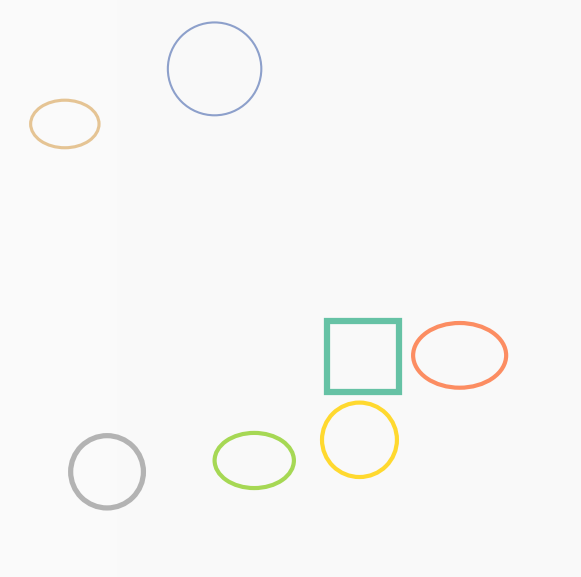[{"shape": "square", "thickness": 3, "radius": 0.31, "center": [0.625, 0.382]}, {"shape": "oval", "thickness": 2, "radius": 0.4, "center": [0.791, 0.384]}, {"shape": "circle", "thickness": 1, "radius": 0.4, "center": [0.369, 0.88]}, {"shape": "oval", "thickness": 2, "radius": 0.34, "center": [0.437, 0.202]}, {"shape": "circle", "thickness": 2, "radius": 0.32, "center": [0.618, 0.238]}, {"shape": "oval", "thickness": 1.5, "radius": 0.29, "center": [0.112, 0.784]}, {"shape": "circle", "thickness": 2.5, "radius": 0.31, "center": [0.184, 0.182]}]